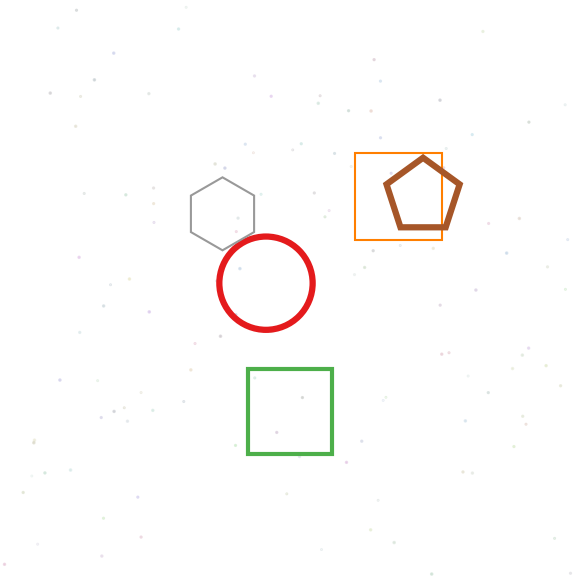[{"shape": "circle", "thickness": 3, "radius": 0.4, "center": [0.461, 0.509]}, {"shape": "square", "thickness": 2, "radius": 0.37, "center": [0.502, 0.287]}, {"shape": "square", "thickness": 1, "radius": 0.38, "center": [0.69, 0.659]}, {"shape": "pentagon", "thickness": 3, "radius": 0.33, "center": [0.733, 0.659]}, {"shape": "hexagon", "thickness": 1, "radius": 0.32, "center": [0.385, 0.629]}]